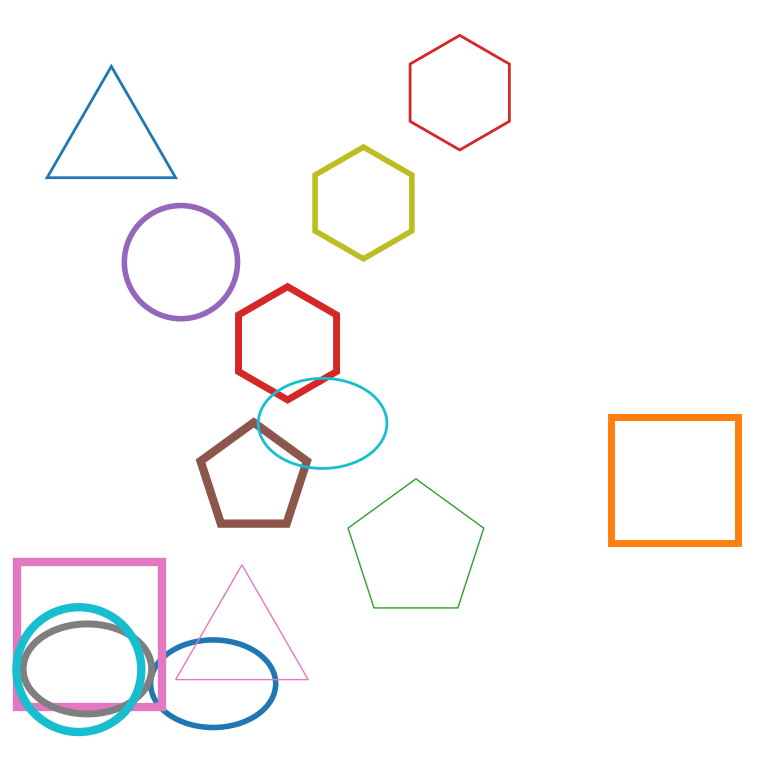[{"shape": "oval", "thickness": 2, "radius": 0.41, "center": [0.277, 0.112]}, {"shape": "triangle", "thickness": 1, "radius": 0.48, "center": [0.145, 0.817]}, {"shape": "square", "thickness": 2.5, "radius": 0.41, "center": [0.876, 0.377]}, {"shape": "pentagon", "thickness": 0.5, "radius": 0.46, "center": [0.54, 0.285]}, {"shape": "hexagon", "thickness": 1, "radius": 0.37, "center": [0.597, 0.88]}, {"shape": "hexagon", "thickness": 2.5, "radius": 0.37, "center": [0.373, 0.554]}, {"shape": "circle", "thickness": 2, "radius": 0.37, "center": [0.235, 0.66]}, {"shape": "pentagon", "thickness": 3, "radius": 0.36, "center": [0.33, 0.379]}, {"shape": "triangle", "thickness": 0.5, "radius": 0.5, "center": [0.314, 0.167]}, {"shape": "square", "thickness": 3, "radius": 0.47, "center": [0.116, 0.176]}, {"shape": "oval", "thickness": 2.5, "radius": 0.42, "center": [0.113, 0.131]}, {"shape": "hexagon", "thickness": 2, "radius": 0.36, "center": [0.472, 0.736]}, {"shape": "oval", "thickness": 1, "radius": 0.42, "center": [0.419, 0.45]}, {"shape": "circle", "thickness": 3, "radius": 0.41, "center": [0.102, 0.13]}]